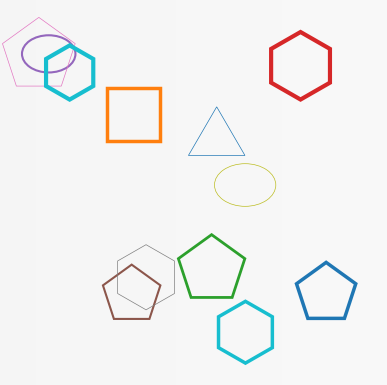[{"shape": "triangle", "thickness": 0.5, "radius": 0.42, "center": [0.559, 0.638]}, {"shape": "pentagon", "thickness": 2.5, "radius": 0.4, "center": [0.842, 0.238]}, {"shape": "square", "thickness": 2.5, "radius": 0.34, "center": [0.344, 0.703]}, {"shape": "pentagon", "thickness": 2, "radius": 0.45, "center": [0.546, 0.3]}, {"shape": "hexagon", "thickness": 3, "radius": 0.44, "center": [0.776, 0.829]}, {"shape": "oval", "thickness": 1.5, "radius": 0.34, "center": [0.126, 0.86]}, {"shape": "pentagon", "thickness": 1.5, "radius": 0.39, "center": [0.34, 0.235]}, {"shape": "pentagon", "thickness": 0.5, "radius": 0.49, "center": [0.1, 0.856]}, {"shape": "hexagon", "thickness": 0.5, "radius": 0.42, "center": [0.377, 0.28]}, {"shape": "oval", "thickness": 0.5, "radius": 0.4, "center": [0.633, 0.519]}, {"shape": "hexagon", "thickness": 2.5, "radius": 0.4, "center": [0.633, 0.137]}, {"shape": "hexagon", "thickness": 3, "radius": 0.35, "center": [0.18, 0.812]}]